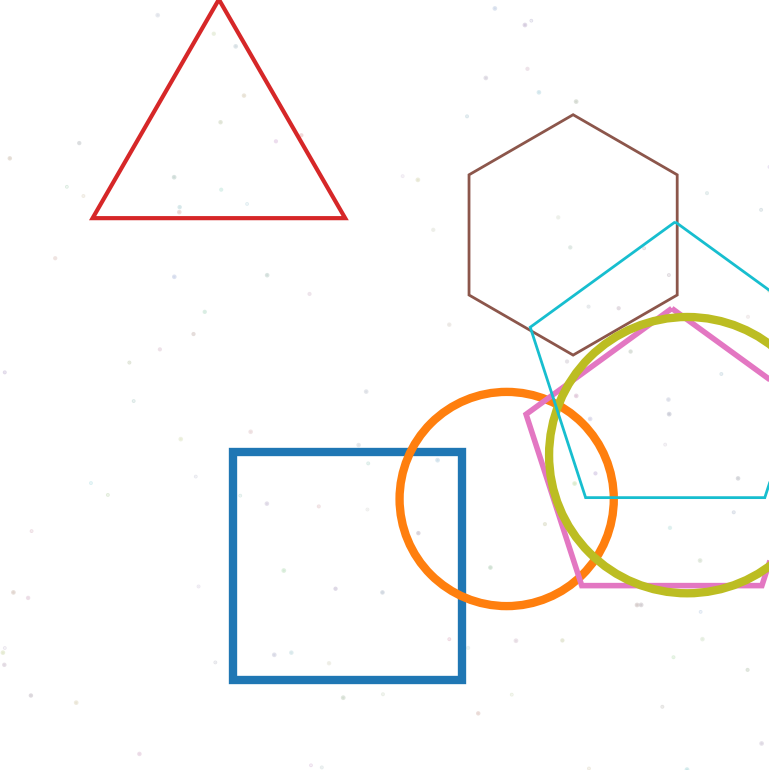[{"shape": "square", "thickness": 3, "radius": 0.74, "center": [0.452, 0.265]}, {"shape": "circle", "thickness": 3, "radius": 0.7, "center": [0.658, 0.352]}, {"shape": "triangle", "thickness": 1.5, "radius": 0.95, "center": [0.284, 0.811]}, {"shape": "hexagon", "thickness": 1, "radius": 0.78, "center": [0.744, 0.695]}, {"shape": "pentagon", "thickness": 2, "radius": 1.0, "center": [0.872, 0.4]}, {"shape": "circle", "thickness": 3, "radius": 0.9, "center": [0.893, 0.409]}, {"shape": "pentagon", "thickness": 1, "radius": 0.99, "center": [0.877, 0.514]}]